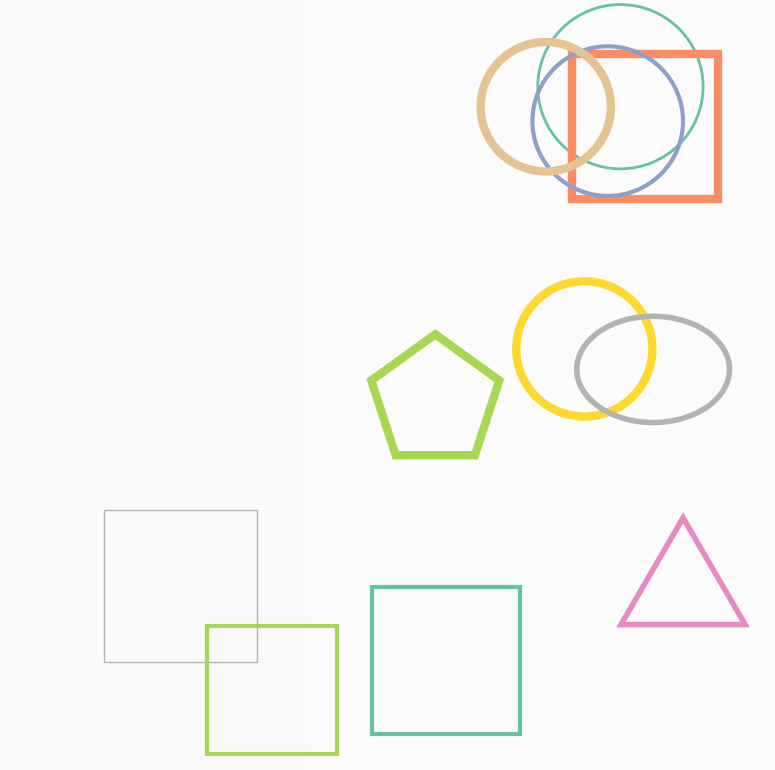[{"shape": "square", "thickness": 1.5, "radius": 0.48, "center": [0.575, 0.142]}, {"shape": "circle", "thickness": 1, "radius": 0.53, "center": [0.801, 0.887]}, {"shape": "square", "thickness": 3, "radius": 0.47, "center": [0.832, 0.836]}, {"shape": "circle", "thickness": 1.5, "radius": 0.49, "center": [0.784, 0.843]}, {"shape": "triangle", "thickness": 2, "radius": 0.46, "center": [0.881, 0.235]}, {"shape": "pentagon", "thickness": 3, "radius": 0.43, "center": [0.562, 0.479]}, {"shape": "square", "thickness": 1.5, "radius": 0.42, "center": [0.351, 0.104]}, {"shape": "circle", "thickness": 3, "radius": 0.44, "center": [0.754, 0.547]}, {"shape": "circle", "thickness": 3, "radius": 0.42, "center": [0.704, 0.861]}, {"shape": "square", "thickness": 0.5, "radius": 0.49, "center": [0.233, 0.239]}, {"shape": "oval", "thickness": 2, "radius": 0.49, "center": [0.843, 0.52]}]